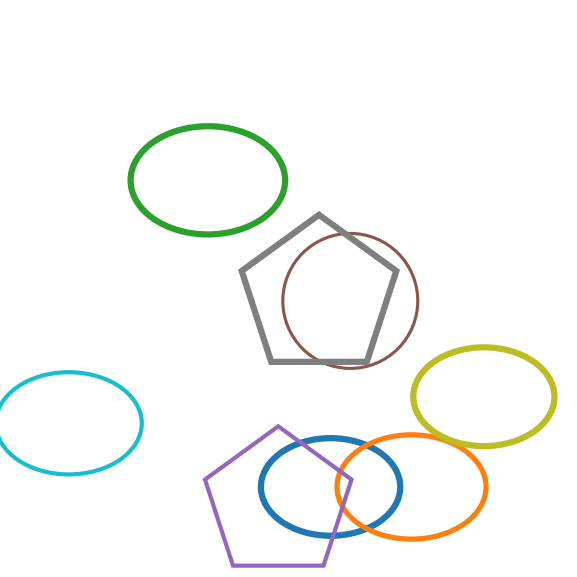[{"shape": "oval", "thickness": 3, "radius": 0.6, "center": [0.572, 0.156]}, {"shape": "oval", "thickness": 2.5, "radius": 0.65, "center": [0.713, 0.156]}, {"shape": "oval", "thickness": 3, "radius": 0.67, "center": [0.36, 0.687]}, {"shape": "pentagon", "thickness": 2, "radius": 0.67, "center": [0.482, 0.128]}, {"shape": "circle", "thickness": 1.5, "radius": 0.58, "center": [0.607, 0.478]}, {"shape": "pentagon", "thickness": 3, "radius": 0.7, "center": [0.552, 0.486]}, {"shape": "oval", "thickness": 3, "radius": 0.61, "center": [0.838, 0.312]}, {"shape": "oval", "thickness": 2, "radius": 0.63, "center": [0.119, 0.266]}]